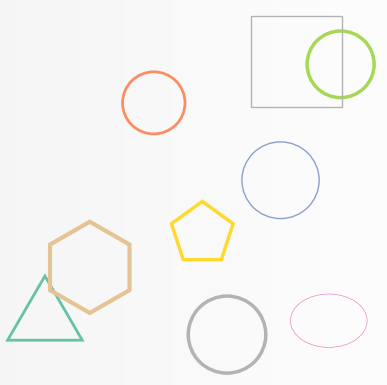[{"shape": "triangle", "thickness": 2, "radius": 0.56, "center": [0.116, 0.172]}, {"shape": "circle", "thickness": 2, "radius": 0.4, "center": [0.397, 0.733]}, {"shape": "circle", "thickness": 1, "radius": 0.5, "center": [0.724, 0.532]}, {"shape": "oval", "thickness": 0.5, "radius": 0.49, "center": [0.848, 0.167]}, {"shape": "circle", "thickness": 2.5, "radius": 0.43, "center": [0.879, 0.833]}, {"shape": "pentagon", "thickness": 2.5, "radius": 0.42, "center": [0.522, 0.393]}, {"shape": "hexagon", "thickness": 3, "radius": 0.59, "center": [0.232, 0.306]}, {"shape": "square", "thickness": 1, "radius": 0.59, "center": [0.765, 0.84]}, {"shape": "circle", "thickness": 2.5, "radius": 0.5, "center": [0.586, 0.131]}]